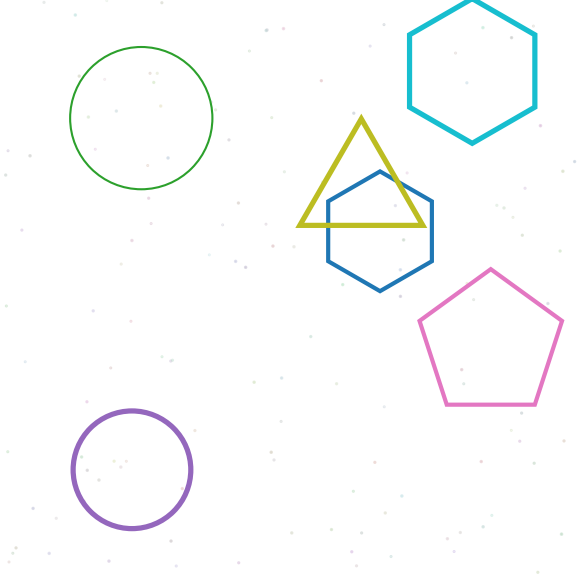[{"shape": "hexagon", "thickness": 2, "radius": 0.52, "center": [0.658, 0.599]}, {"shape": "circle", "thickness": 1, "radius": 0.62, "center": [0.245, 0.795]}, {"shape": "circle", "thickness": 2.5, "radius": 0.51, "center": [0.229, 0.186]}, {"shape": "pentagon", "thickness": 2, "radius": 0.65, "center": [0.85, 0.403]}, {"shape": "triangle", "thickness": 2.5, "radius": 0.61, "center": [0.626, 0.67]}, {"shape": "hexagon", "thickness": 2.5, "radius": 0.63, "center": [0.818, 0.876]}]